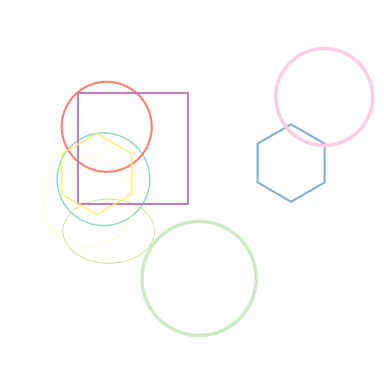[{"shape": "circle", "thickness": 1, "radius": 0.6, "center": [0.269, 0.534]}, {"shape": "circle", "thickness": 0.5, "radius": 0.59, "center": [0.227, 0.474]}, {"shape": "circle", "thickness": 1.5, "radius": 0.58, "center": [0.277, 0.671]}, {"shape": "hexagon", "thickness": 1.5, "radius": 0.5, "center": [0.756, 0.577]}, {"shape": "oval", "thickness": 0.5, "radius": 0.6, "center": [0.282, 0.4]}, {"shape": "circle", "thickness": 2.5, "radius": 0.63, "center": [0.842, 0.748]}, {"shape": "square", "thickness": 1.5, "radius": 0.72, "center": [0.346, 0.614]}, {"shape": "circle", "thickness": 2.5, "radius": 0.74, "center": [0.517, 0.277]}, {"shape": "hexagon", "thickness": 1, "radius": 0.53, "center": [0.251, 0.548]}]